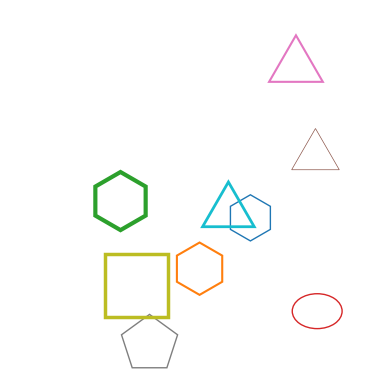[{"shape": "hexagon", "thickness": 1, "radius": 0.3, "center": [0.65, 0.434]}, {"shape": "hexagon", "thickness": 1.5, "radius": 0.34, "center": [0.518, 0.302]}, {"shape": "hexagon", "thickness": 3, "radius": 0.38, "center": [0.313, 0.478]}, {"shape": "oval", "thickness": 1, "radius": 0.32, "center": [0.824, 0.192]}, {"shape": "triangle", "thickness": 0.5, "radius": 0.36, "center": [0.819, 0.595]}, {"shape": "triangle", "thickness": 1.5, "radius": 0.4, "center": [0.769, 0.828]}, {"shape": "pentagon", "thickness": 1, "radius": 0.38, "center": [0.388, 0.107]}, {"shape": "square", "thickness": 2.5, "radius": 0.41, "center": [0.355, 0.259]}, {"shape": "triangle", "thickness": 2, "radius": 0.39, "center": [0.593, 0.45]}]